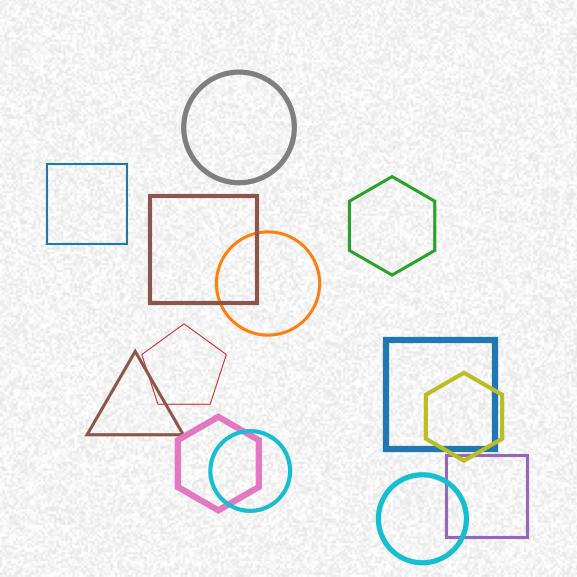[{"shape": "square", "thickness": 3, "radius": 0.47, "center": [0.763, 0.315]}, {"shape": "square", "thickness": 1, "radius": 0.34, "center": [0.151, 0.646]}, {"shape": "circle", "thickness": 1.5, "radius": 0.45, "center": [0.464, 0.508]}, {"shape": "hexagon", "thickness": 1.5, "radius": 0.43, "center": [0.679, 0.608]}, {"shape": "pentagon", "thickness": 0.5, "radius": 0.38, "center": [0.319, 0.361]}, {"shape": "square", "thickness": 1.5, "radius": 0.35, "center": [0.843, 0.141]}, {"shape": "triangle", "thickness": 1.5, "radius": 0.48, "center": [0.234, 0.294]}, {"shape": "square", "thickness": 2, "radius": 0.46, "center": [0.352, 0.567]}, {"shape": "hexagon", "thickness": 3, "radius": 0.4, "center": [0.378, 0.196]}, {"shape": "circle", "thickness": 2.5, "radius": 0.48, "center": [0.414, 0.778]}, {"shape": "hexagon", "thickness": 2, "radius": 0.38, "center": [0.803, 0.278]}, {"shape": "circle", "thickness": 2, "radius": 0.35, "center": [0.433, 0.184]}, {"shape": "circle", "thickness": 2.5, "radius": 0.38, "center": [0.731, 0.101]}]